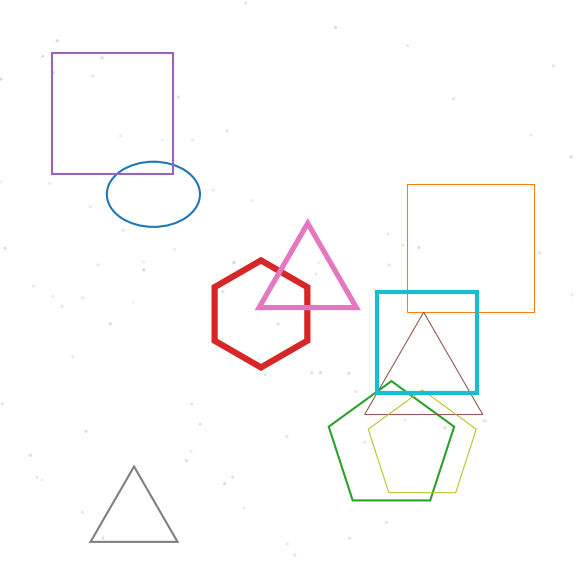[{"shape": "oval", "thickness": 1, "radius": 0.4, "center": [0.266, 0.663]}, {"shape": "square", "thickness": 0.5, "radius": 0.55, "center": [0.815, 0.57]}, {"shape": "pentagon", "thickness": 1, "radius": 0.57, "center": [0.678, 0.225]}, {"shape": "hexagon", "thickness": 3, "radius": 0.46, "center": [0.452, 0.456]}, {"shape": "square", "thickness": 1, "radius": 0.52, "center": [0.195, 0.802]}, {"shape": "triangle", "thickness": 0.5, "radius": 0.59, "center": [0.734, 0.34]}, {"shape": "triangle", "thickness": 2.5, "radius": 0.49, "center": [0.533, 0.515]}, {"shape": "triangle", "thickness": 1, "radius": 0.43, "center": [0.232, 0.104]}, {"shape": "pentagon", "thickness": 0.5, "radius": 0.49, "center": [0.731, 0.226]}, {"shape": "square", "thickness": 2, "radius": 0.43, "center": [0.739, 0.406]}]